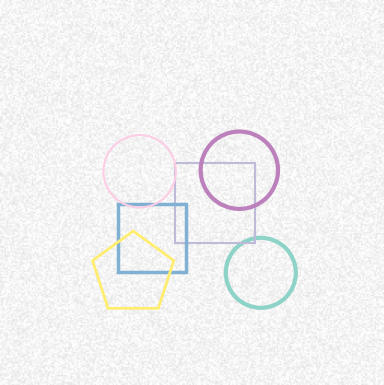[{"shape": "circle", "thickness": 3, "radius": 0.45, "center": [0.677, 0.291]}, {"shape": "square", "thickness": 1.5, "radius": 0.52, "center": [0.56, 0.473]}, {"shape": "square", "thickness": 2.5, "radius": 0.44, "center": [0.396, 0.382]}, {"shape": "circle", "thickness": 1.5, "radius": 0.47, "center": [0.363, 0.555]}, {"shape": "circle", "thickness": 3, "radius": 0.5, "center": [0.622, 0.558]}, {"shape": "pentagon", "thickness": 2, "radius": 0.55, "center": [0.346, 0.289]}]